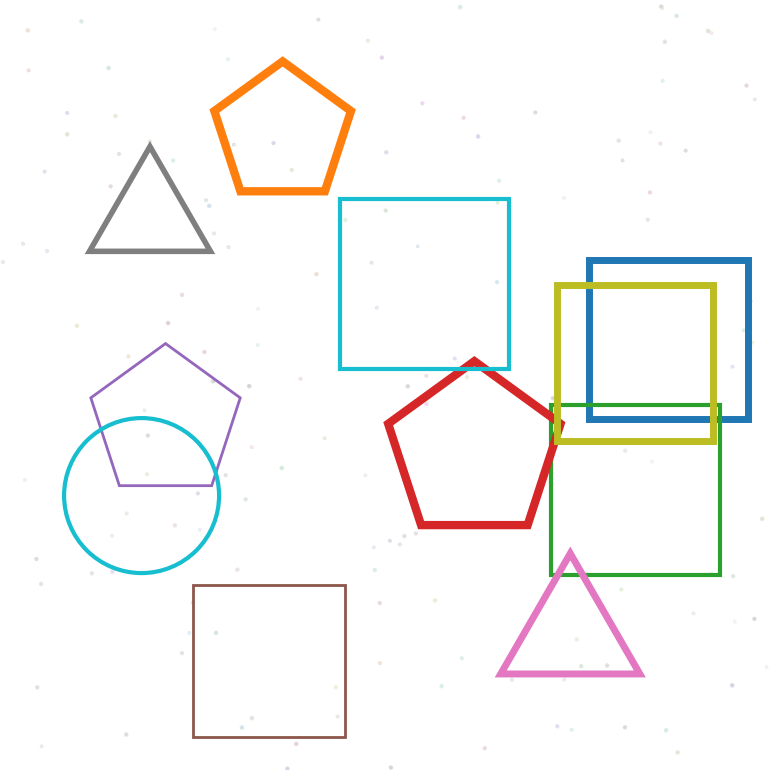[{"shape": "square", "thickness": 2.5, "radius": 0.52, "center": [0.868, 0.559]}, {"shape": "pentagon", "thickness": 3, "radius": 0.47, "center": [0.367, 0.827]}, {"shape": "square", "thickness": 1.5, "radius": 0.55, "center": [0.825, 0.364]}, {"shape": "pentagon", "thickness": 3, "radius": 0.59, "center": [0.616, 0.413]}, {"shape": "pentagon", "thickness": 1, "radius": 0.51, "center": [0.215, 0.452]}, {"shape": "square", "thickness": 1, "radius": 0.49, "center": [0.349, 0.142]}, {"shape": "triangle", "thickness": 2.5, "radius": 0.52, "center": [0.741, 0.177]}, {"shape": "triangle", "thickness": 2, "radius": 0.45, "center": [0.195, 0.719]}, {"shape": "square", "thickness": 2.5, "radius": 0.51, "center": [0.825, 0.528]}, {"shape": "circle", "thickness": 1.5, "radius": 0.5, "center": [0.184, 0.356]}, {"shape": "square", "thickness": 1.5, "radius": 0.55, "center": [0.551, 0.631]}]